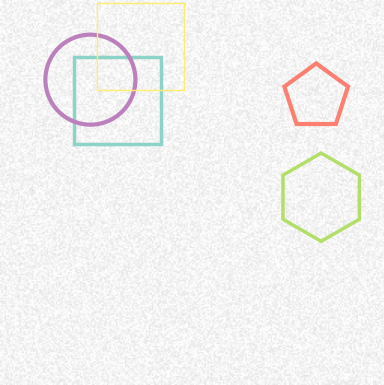[{"shape": "square", "thickness": 2.5, "radius": 0.57, "center": [0.305, 0.739]}, {"shape": "pentagon", "thickness": 3, "radius": 0.43, "center": [0.821, 0.748]}, {"shape": "hexagon", "thickness": 2.5, "radius": 0.57, "center": [0.834, 0.488]}, {"shape": "circle", "thickness": 3, "radius": 0.58, "center": [0.235, 0.793]}, {"shape": "square", "thickness": 1, "radius": 0.57, "center": [0.366, 0.879]}]